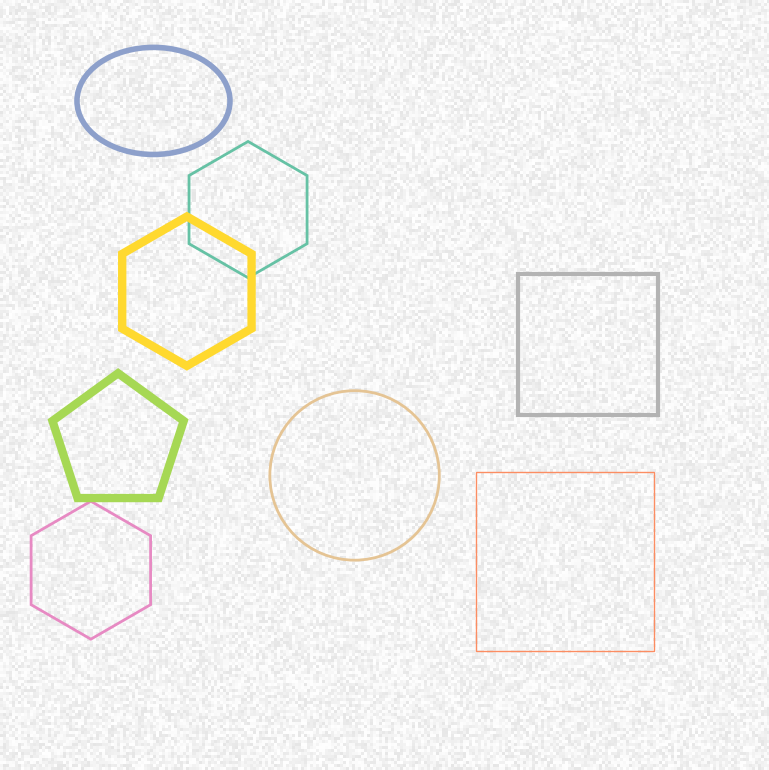[{"shape": "hexagon", "thickness": 1, "radius": 0.44, "center": [0.322, 0.728]}, {"shape": "square", "thickness": 0.5, "radius": 0.58, "center": [0.734, 0.271]}, {"shape": "oval", "thickness": 2, "radius": 0.5, "center": [0.199, 0.869]}, {"shape": "hexagon", "thickness": 1, "radius": 0.45, "center": [0.118, 0.259]}, {"shape": "pentagon", "thickness": 3, "radius": 0.45, "center": [0.153, 0.426]}, {"shape": "hexagon", "thickness": 3, "radius": 0.49, "center": [0.243, 0.622]}, {"shape": "circle", "thickness": 1, "radius": 0.55, "center": [0.46, 0.383]}, {"shape": "square", "thickness": 1.5, "radius": 0.46, "center": [0.763, 0.552]}]